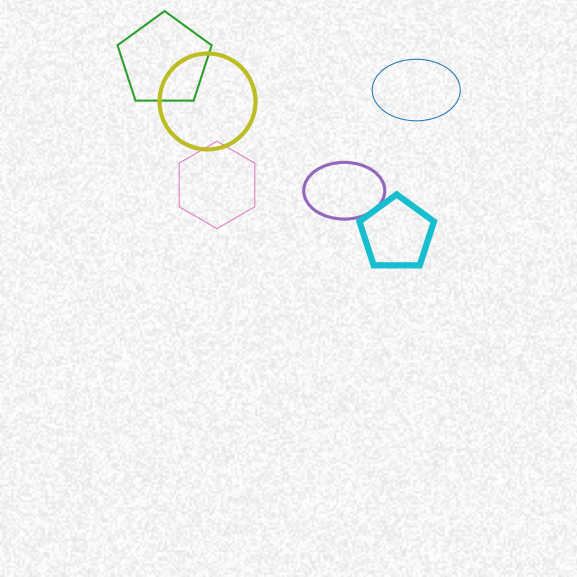[{"shape": "oval", "thickness": 0.5, "radius": 0.38, "center": [0.721, 0.843]}, {"shape": "pentagon", "thickness": 1, "radius": 0.43, "center": [0.285, 0.894]}, {"shape": "oval", "thickness": 1.5, "radius": 0.35, "center": [0.596, 0.669]}, {"shape": "hexagon", "thickness": 0.5, "radius": 0.38, "center": [0.376, 0.679]}, {"shape": "circle", "thickness": 2, "radius": 0.42, "center": [0.359, 0.823]}, {"shape": "pentagon", "thickness": 3, "radius": 0.34, "center": [0.687, 0.595]}]